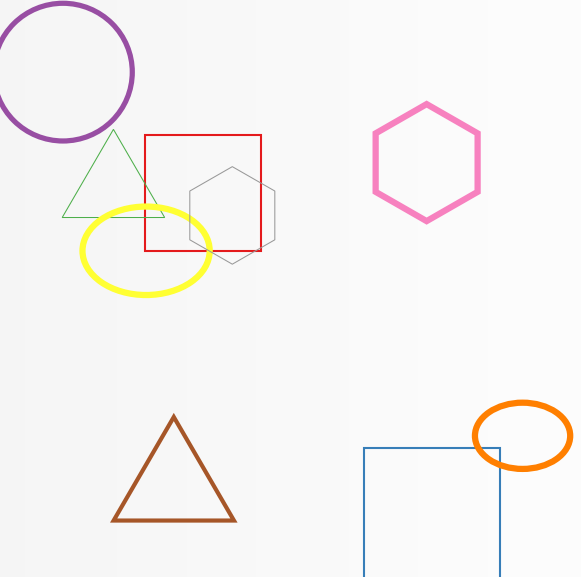[{"shape": "square", "thickness": 1, "radius": 0.5, "center": [0.349, 0.665]}, {"shape": "square", "thickness": 1, "radius": 0.59, "center": [0.743, 0.107]}, {"shape": "triangle", "thickness": 0.5, "radius": 0.51, "center": [0.195, 0.673]}, {"shape": "circle", "thickness": 2.5, "radius": 0.6, "center": [0.108, 0.874]}, {"shape": "oval", "thickness": 3, "radius": 0.41, "center": [0.899, 0.244]}, {"shape": "oval", "thickness": 3, "radius": 0.55, "center": [0.251, 0.565]}, {"shape": "triangle", "thickness": 2, "radius": 0.6, "center": [0.299, 0.158]}, {"shape": "hexagon", "thickness": 3, "radius": 0.51, "center": [0.734, 0.718]}, {"shape": "hexagon", "thickness": 0.5, "radius": 0.42, "center": [0.4, 0.626]}]